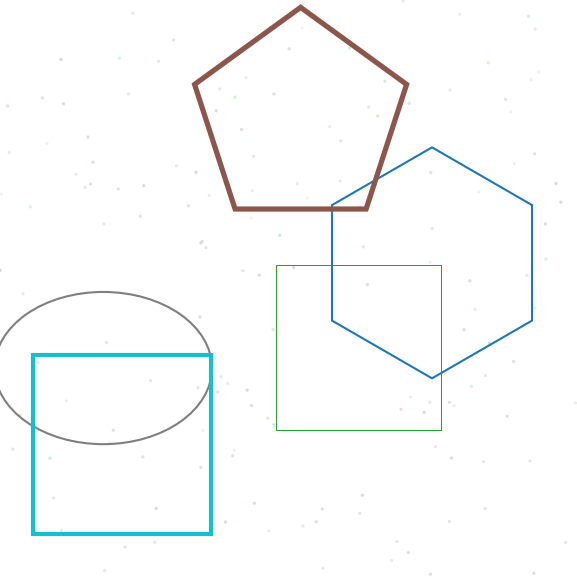[{"shape": "hexagon", "thickness": 1, "radius": 1.0, "center": [0.748, 0.544]}, {"shape": "square", "thickness": 0.5, "radius": 0.71, "center": [0.62, 0.397]}, {"shape": "pentagon", "thickness": 2.5, "radius": 0.97, "center": [0.521, 0.793]}, {"shape": "oval", "thickness": 1, "radius": 0.94, "center": [0.179, 0.362]}, {"shape": "square", "thickness": 2, "radius": 0.77, "center": [0.211, 0.229]}]